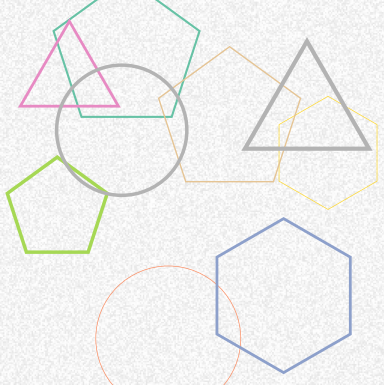[{"shape": "pentagon", "thickness": 1.5, "radius": 1.0, "center": [0.329, 0.858]}, {"shape": "circle", "thickness": 0.5, "radius": 0.94, "center": [0.437, 0.121]}, {"shape": "hexagon", "thickness": 2, "radius": 1.0, "center": [0.737, 0.232]}, {"shape": "triangle", "thickness": 2, "radius": 0.74, "center": [0.18, 0.798]}, {"shape": "pentagon", "thickness": 2.5, "radius": 0.68, "center": [0.149, 0.455]}, {"shape": "hexagon", "thickness": 0.5, "radius": 0.73, "center": [0.852, 0.603]}, {"shape": "pentagon", "thickness": 1, "radius": 0.97, "center": [0.596, 0.685]}, {"shape": "triangle", "thickness": 3, "radius": 0.93, "center": [0.797, 0.707]}, {"shape": "circle", "thickness": 2.5, "radius": 0.85, "center": [0.316, 0.662]}]